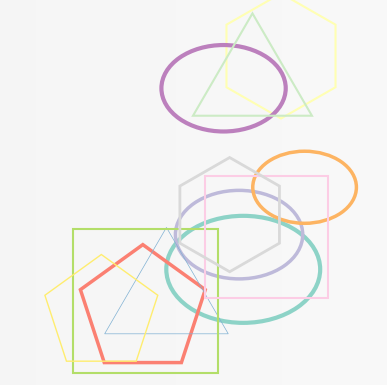[{"shape": "oval", "thickness": 3, "radius": 0.99, "center": [0.628, 0.3]}, {"shape": "hexagon", "thickness": 1.5, "radius": 0.81, "center": [0.725, 0.855]}, {"shape": "oval", "thickness": 2.5, "radius": 0.82, "center": [0.617, 0.391]}, {"shape": "pentagon", "thickness": 2.5, "radius": 0.85, "center": [0.369, 0.195]}, {"shape": "triangle", "thickness": 0.5, "radius": 0.92, "center": [0.43, 0.225]}, {"shape": "oval", "thickness": 2.5, "radius": 0.67, "center": [0.786, 0.514]}, {"shape": "square", "thickness": 1.5, "radius": 0.94, "center": [0.376, 0.218]}, {"shape": "square", "thickness": 1.5, "radius": 0.79, "center": [0.689, 0.384]}, {"shape": "hexagon", "thickness": 2, "radius": 0.74, "center": [0.593, 0.443]}, {"shape": "oval", "thickness": 3, "radius": 0.8, "center": [0.577, 0.771]}, {"shape": "triangle", "thickness": 1.5, "radius": 0.89, "center": [0.652, 0.788]}, {"shape": "pentagon", "thickness": 1, "radius": 0.77, "center": [0.262, 0.186]}]